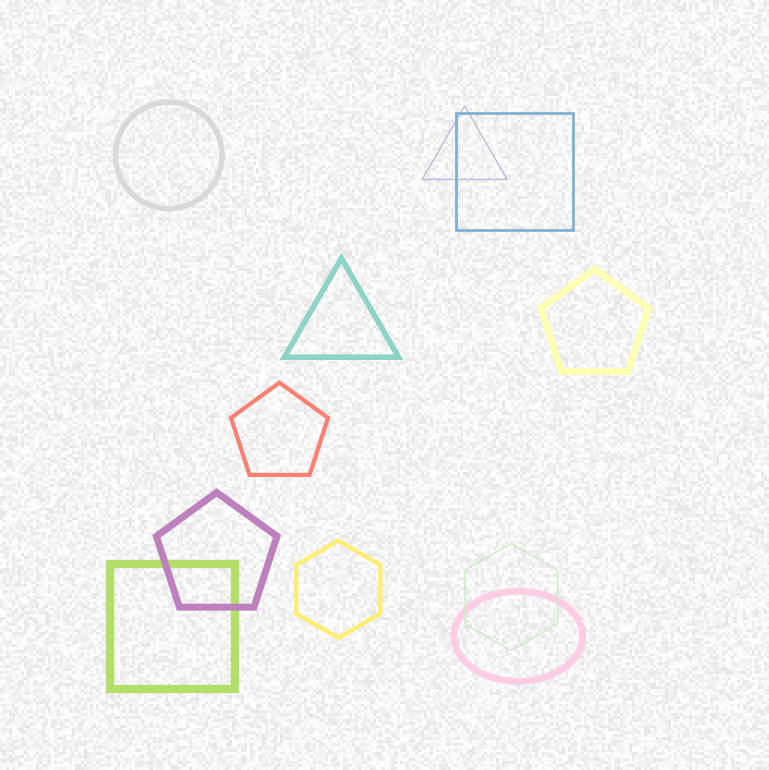[{"shape": "triangle", "thickness": 2, "radius": 0.43, "center": [0.443, 0.579]}, {"shape": "pentagon", "thickness": 2.5, "radius": 0.37, "center": [0.772, 0.577]}, {"shape": "triangle", "thickness": 0.5, "radius": 0.32, "center": [0.603, 0.799]}, {"shape": "pentagon", "thickness": 1.5, "radius": 0.33, "center": [0.363, 0.437]}, {"shape": "square", "thickness": 1, "radius": 0.38, "center": [0.668, 0.777]}, {"shape": "square", "thickness": 3, "radius": 0.41, "center": [0.225, 0.186]}, {"shape": "oval", "thickness": 2.5, "radius": 0.42, "center": [0.673, 0.174]}, {"shape": "circle", "thickness": 2, "radius": 0.35, "center": [0.219, 0.798]}, {"shape": "pentagon", "thickness": 2.5, "radius": 0.41, "center": [0.281, 0.278]}, {"shape": "hexagon", "thickness": 0.5, "radius": 0.35, "center": [0.664, 0.225]}, {"shape": "hexagon", "thickness": 1.5, "radius": 0.32, "center": [0.439, 0.235]}]